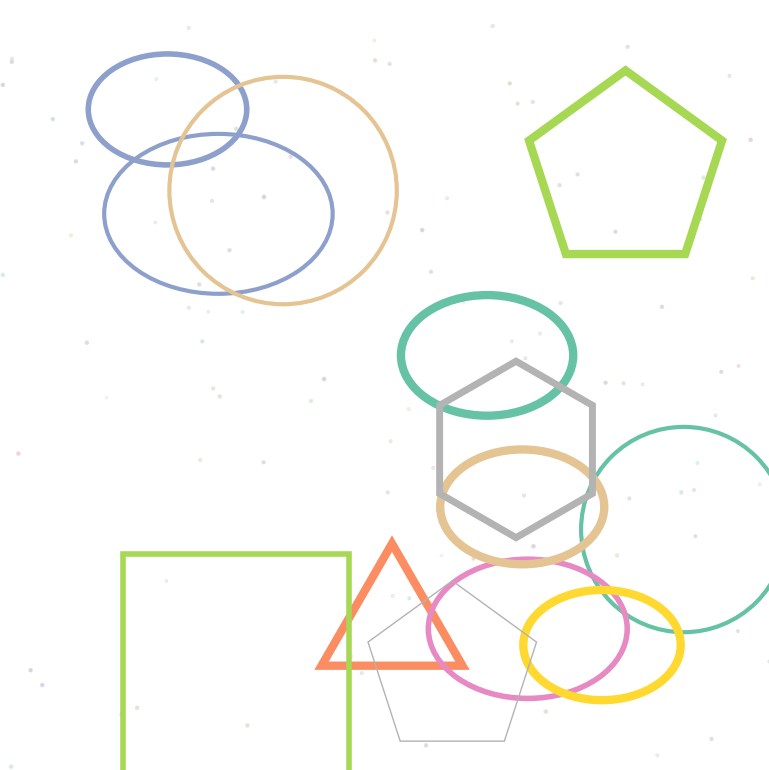[{"shape": "circle", "thickness": 1.5, "radius": 0.67, "center": [0.888, 0.312]}, {"shape": "oval", "thickness": 3, "radius": 0.56, "center": [0.633, 0.538]}, {"shape": "triangle", "thickness": 3, "radius": 0.53, "center": [0.509, 0.188]}, {"shape": "oval", "thickness": 1.5, "radius": 0.74, "center": [0.284, 0.722]}, {"shape": "oval", "thickness": 2, "radius": 0.51, "center": [0.218, 0.858]}, {"shape": "oval", "thickness": 2, "radius": 0.65, "center": [0.685, 0.183]}, {"shape": "pentagon", "thickness": 3, "radius": 0.66, "center": [0.812, 0.777]}, {"shape": "square", "thickness": 2, "radius": 0.73, "center": [0.307, 0.134]}, {"shape": "oval", "thickness": 3, "radius": 0.51, "center": [0.782, 0.162]}, {"shape": "circle", "thickness": 1.5, "radius": 0.74, "center": [0.368, 0.753]}, {"shape": "oval", "thickness": 3, "radius": 0.53, "center": [0.678, 0.342]}, {"shape": "pentagon", "thickness": 0.5, "radius": 0.58, "center": [0.587, 0.131]}, {"shape": "hexagon", "thickness": 2.5, "radius": 0.57, "center": [0.67, 0.416]}]